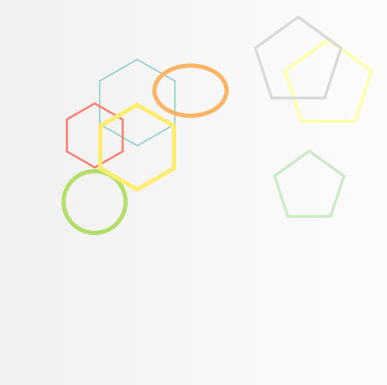[{"shape": "hexagon", "thickness": 1, "radius": 0.56, "center": [0.354, 0.734]}, {"shape": "pentagon", "thickness": 2.5, "radius": 0.59, "center": [0.847, 0.78]}, {"shape": "hexagon", "thickness": 1.5, "radius": 0.42, "center": [0.245, 0.648]}, {"shape": "oval", "thickness": 3, "radius": 0.47, "center": [0.492, 0.765]}, {"shape": "circle", "thickness": 3, "radius": 0.4, "center": [0.244, 0.475]}, {"shape": "pentagon", "thickness": 2, "radius": 0.58, "center": [0.77, 0.839]}, {"shape": "pentagon", "thickness": 2, "radius": 0.47, "center": [0.798, 0.514]}, {"shape": "hexagon", "thickness": 3, "radius": 0.55, "center": [0.354, 0.618]}]